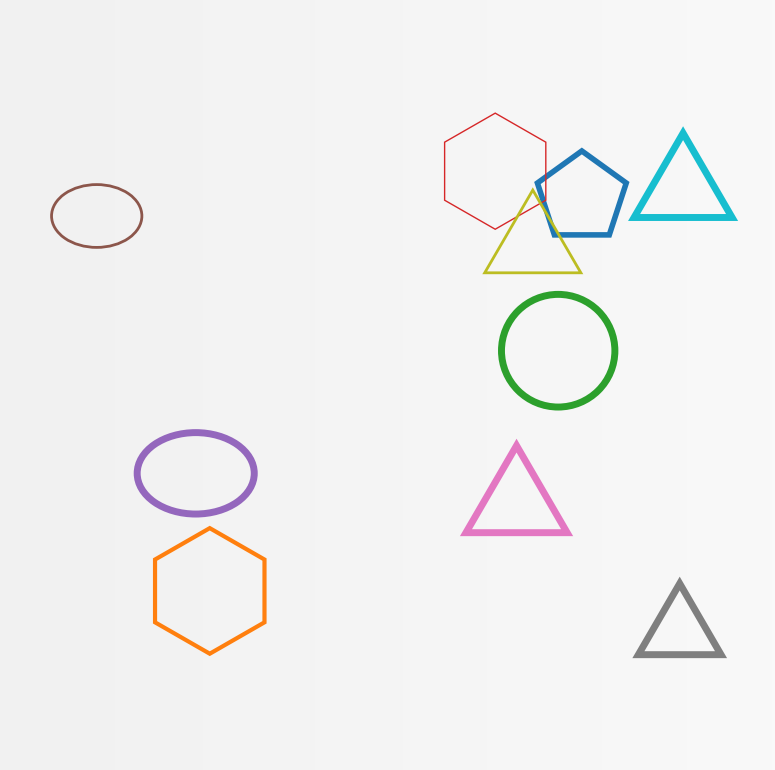[{"shape": "pentagon", "thickness": 2, "radius": 0.3, "center": [0.751, 0.744]}, {"shape": "hexagon", "thickness": 1.5, "radius": 0.41, "center": [0.271, 0.233]}, {"shape": "circle", "thickness": 2.5, "radius": 0.37, "center": [0.72, 0.545]}, {"shape": "hexagon", "thickness": 0.5, "radius": 0.38, "center": [0.639, 0.778]}, {"shape": "oval", "thickness": 2.5, "radius": 0.38, "center": [0.253, 0.385]}, {"shape": "oval", "thickness": 1, "radius": 0.29, "center": [0.125, 0.719]}, {"shape": "triangle", "thickness": 2.5, "radius": 0.38, "center": [0.667, 0.346]}, {"shape": "triangle", "thickness": 2.5, "radius": 0.31, "center": [0.877, 0.181]}, {"shape": "triangle", "thickness": 1, "radius": 0.36, "center": [0.687, 0.682]}, {"shape": "triangle", "thickness": 2.5, "radius": 0.37, "center": [0.881, 0.754]}]